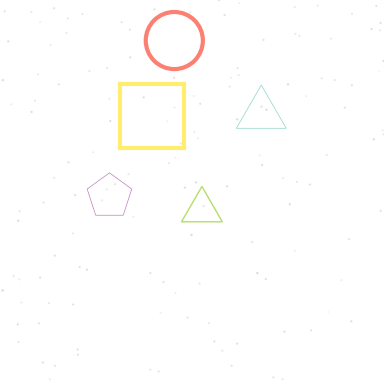[{"shape": "triangle", "thickness": 0.5, "radius": 0.37, "center": [0.679, 0.704]}, {"shape": "circle", "thickness": 3, "radius": 0.37, "center": [0.453, 0.895]}, {"shape": "triangle", "thickness": 1, "radius": 0.31, "center": [0.524, 0.454]}, {"shape": "pentagon", "thickness": 0.5, "radius": 0.3, "center": [0.284, 0.49]}, {"shape": "square", "thickness": 3, "radius": 0.42, "center": [0.396, 0.699]}]